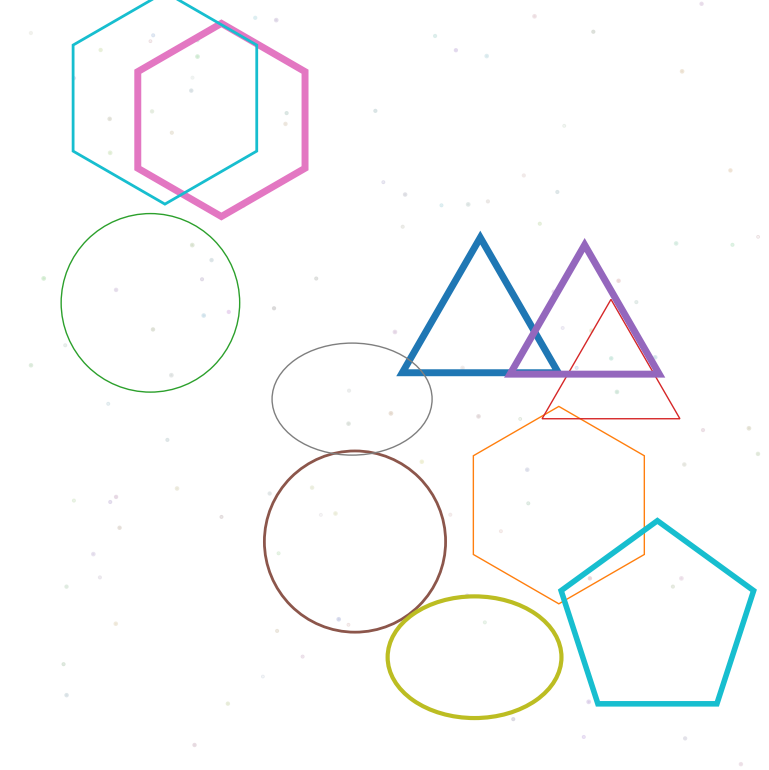[{"shape": "triangle", "thickness": 2.5, "radius": 0.58, "center": [0.624, 0.574]}, {"shape": "hexagon", "thickness": 0.5, "radius": 0.64, "center": [0.726, 0.344]}, {"shape": "circle", "thickness": 0.5, "radius": 0.58, "center": [0.195, 0.607]}, {"shape": "triangle", "thickness": 0.5, "radius": 0.52, "center": [0.793, 0.508]}, {"shape": "triangle", "thickness": 2.5, "radius": 0.56, "center": [0.759, 0.57]}, {"shape": "circle", "thickness": 1, "radius": 0.59, "center": [0.461, 0.297]}, {"shape": "hexagon", "thickness": 2.5, "radius": 0.63, "center": [0.288, 0.844]}, {"shape": "oval", "thickness": 0.5, "radius": 0.52, "center": [0.457, 0.482]}, {"shape": "oval", "thickness": 1.5, "radius": 0.56, "center": [0.616, 0.146]}, {"shape": "hexagon", "thickness": 1, "radius": 0.69, "center": [0.214, 0.873]}, {"shape": "pentagon", "thickness": 2, "radius": 0.66, "center": [0.854, 0.192]}]